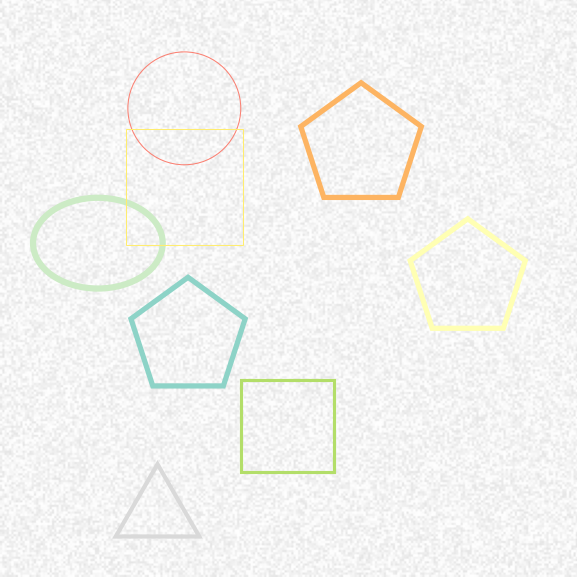[{"shape": "pentagon", "thickness": 2.5, "radius": 0.52, "center": [0.326, 0.415]}, {"shape": "pentagon", "thickness": 2.5, "radius": 0.52, "center": [0.81, 0.515]}, {"shape": "circle", "thickness": 0.5, "radius": 0.49, "center": [0.319, 0.812]}, {"shape": "pentagon", "thickness": 2.5, "radius": 0.55, "center": [0.625, 0.746]}, {"shape": "square", "thickness": 1.5, "radius": 0.4, "center": [0.498, 0.261]}, {"shape": "triangle", "thickness": 2, "radius": 0.42, "center": [0.273, 0.112]}, {"shape": "oval", "thickness": 3, "radius": 0.56, "center": [0.169, 0.578]}, {"shape": "square", "thickness": 0.5, "radius": 0.5, "center": [0.319, 0.675]}]